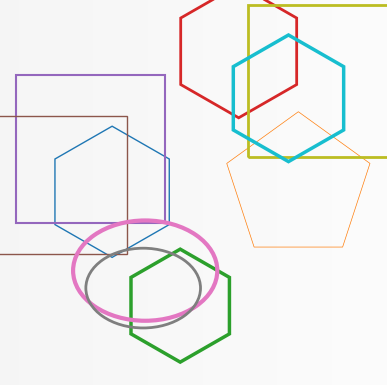[{"shape": "hexagon", "thickness": 1, "radius": 0.85, "center": [0.289, 0.502]}, {"shape": "pentagon", "thickness": 0.5, "radius": 0.97, "center": [0.77, 0.515]}, {"shape": "hexagon", "thickness": 2.5, "radius": 0.73, "center": [0.465, 0.206]}, {"shape": "hexagon", "thickness": 2, "radius": 0.86, "center": [0.616, 0.867]}, {"shape": "square", "thickness": 1.5, "radius": 0.96, "center": [0.234, 0.614]}, {"shape": "square", "thickness": 1, "radius": 0.89, "center": [0.148, 0.519]}, {"shape": "oval", "thickness": 3, "radius": 0.93, "center": [0.375, 0.297]}, {"shape": "oval", "thickness": 2, "radius": 0.74, "center": [0.37, 0.252]}, {"shape": "square", "thickness": 2, "radius": 0.99, "center": [0.838, 0.79]}, {"shape": "hexagon", "thickness": 2.5, "radius": 0.82, "center": [0.744, 0.745]}]